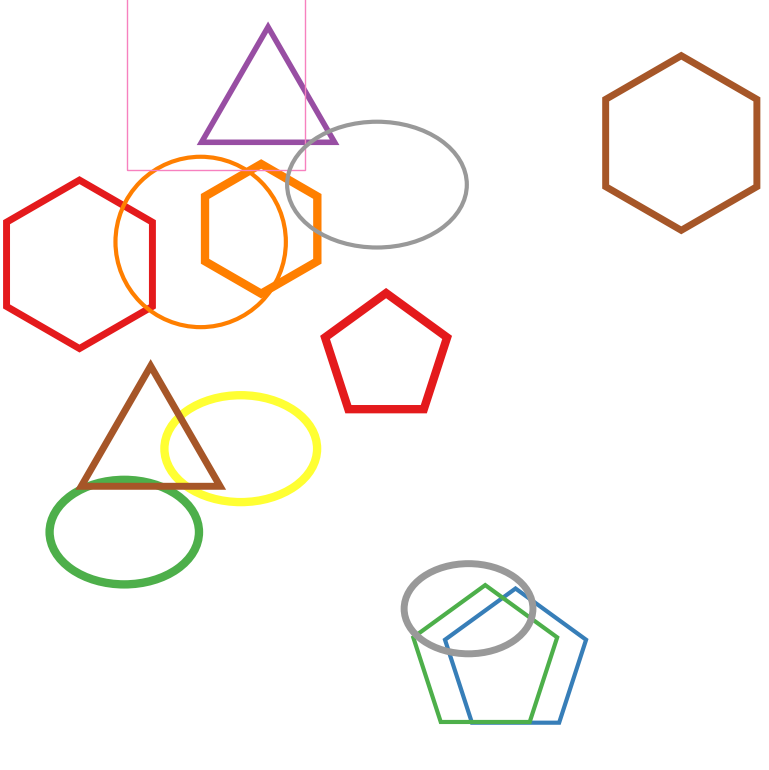[{"shape": "pentagon", "thickness": 3, "radius": 0.42, "center": [0.501, 0.536]}, {"shape": "hexagon", "thickness": 2.5, "radius": 0.55, "center": [0.103, 0.657]}, {"shape": "pentagon", "thickness": 1.5, "radius": 0.48, "center": [0.67, 0.139]}, {"shape": "pentagon", "thickness": 1.5, "radius": 0.49, "center": [0.63, 0.142]}, {"shape": "oval", "thickness": 3, "radius": 0.49, "center": [0.161, 0.309]}, {"shape": "triangle", "thickness": 2, "radius": 0.5, "center": [0.348, 0.865]}, {"shape": "circle", "thickness": 1.5, "radius": 0.55, "center": [0.261, 0.686]}, {"shape": "hexagon", "thickness": 3, "radius": 0.42, "center": [0.339, 0.703]}, {"shape": "oval", "thickness": 3, "radius": 0.5, "center": [0.313, 0.417]}, {"shape": "triangle", "thickness": 2.5, "radius": 0.52, "center": [0.196, 0.421]}, {"shape": "hexagon", "thickness": 2.5, "radius": 0.57, "center": [0.885, 0.814]}, {"shape": "square", "thickness": 0.5, "radius": 0.58, "center": [0.28, 0.895]}, {"shape": "oval", "thickness": 2.5, "radius": 0.42, "center": [0.608, 0.209]}, {"shape": "oval", "thickness": 1.5, "radius": 0.58, "center": [0.49, 0.76]}]